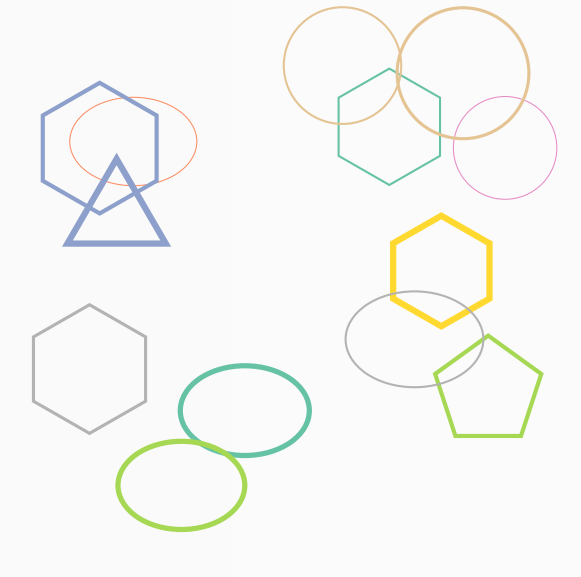[{"shape": "oval", "thickness": 2.5, "radius": 0.56, "center": [0.421, 0.288]}, {"shape": "hexagon", "thickness": 1, "radius": 0.5, "center": [0.67, 0.78]}, {"shape": "oval", "thickness": 0.5, "radius": 0.55, "center": [0.229, 0.754]}, {"shape": "triangle", "thickness": 3, "radius": 0.49, "center": [0.201, 0.626]}, {"shape": "hexagon", "thickness": 2, "radius": 0.57, "center": [0.172, 0.743]}, {"shape": "circle", "thickness": 0.5, "radius": 0.44, "center": [0.869, 0.743]}, {"shape": "oval", "thickness": 2.5, "radius": 0.55, "center": [0.312, 0.159]}, {"shape": "pentagon", "thickness": 2, "radius": 0.48, "center": [0.84, 0.322]}, {"shape": "hexagon", "thickness": 3, "radius": 0.48, "center": [0.759, 0.53]}, {"shape": "circle", "thickness": 1.5, "radius": 0.57, "center": [0.797, 0.872]}, {"shape": "circle", "thickness": 1, "radius": 0.51, "center": [0.589, 0.886]}, {"shape": "oval", "thickness": 1, "radius": 0.59, "center": [0.713, 0.412]}, {"shape": "hexagon", "thickness": 1.5, "radius": 0.56, "center": [0.154, 0.36]}]